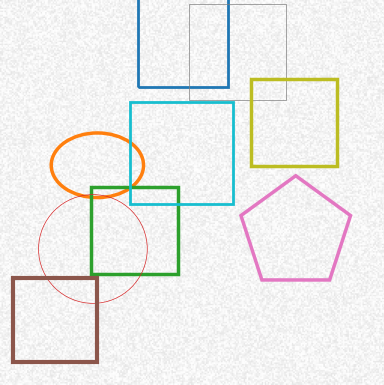[{"shape": "square", "thickness": 2, "radius": 0.58, "center": [0.475, 0.892]}, {"shape": "oval", "thickness": 2.5, "radius": 0.6, "center": [0.253, 0.571]}, {"shape": "square", "thickness": 2.5, "radius": 0.56, "center": [0.35, 0.401]}, {"shape": "circle", "thickness": 0.5, "radius": 0.71, "center": [0.241, 0.353]}, {"shape": "square", "thickness": 3, "radius": 0.55, "center": [0.142, 0.169]}, {"shape": "pentagon", "thickness": 2.5, "radius": 0.75, "center": [0.768, 0.394]}, {"shape": "square", "thickness": 0.5, "radius": 0.62, "center": [0.617, 0.866]}, {"shape": "square", "thickness": 2.5, "radius": 0.56, "center": [0.763, 0.682]}, {"shape": "square", "thickness": 2, "radius": 0.67, "center": [0.471, 0.603]}]